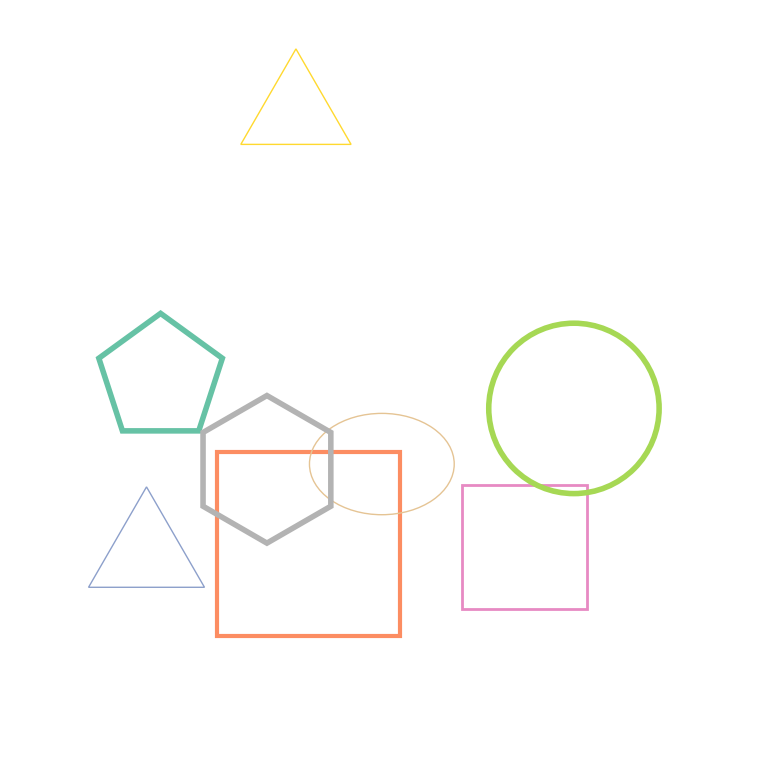[{"shape": "pentagon", "thickness": 2, "radius": 0.42, "center": [0.209, 0.509]}, {"shape": "square", "thickness": 1.5, "radius": 0.6, "center": [0.401, 0.293]}, {"shape": "triangle", "thickness": 0.5, "radius": 0.43, "center": [0.19, 0.281]}, {"shape": "square", "thickness": 1, "radius": 0.4, "center": [0.681, 0.29]}, {"shape": "circle", "thickness": 2, "radius": 0.55, "center": [0.745, 0.47]}, {"shape": "triangle", "thickness": 0.5, "radius": 0.41, "center": [0.384, 0.854]}, {"shape": "oval", "thickness": 0.5, "radius": 0.47, "center": [0.496, 0.397]}, {"shape": "hexagon", "thickness": 2, "radius": 0.48, "center": [0.347, 0.39]}]